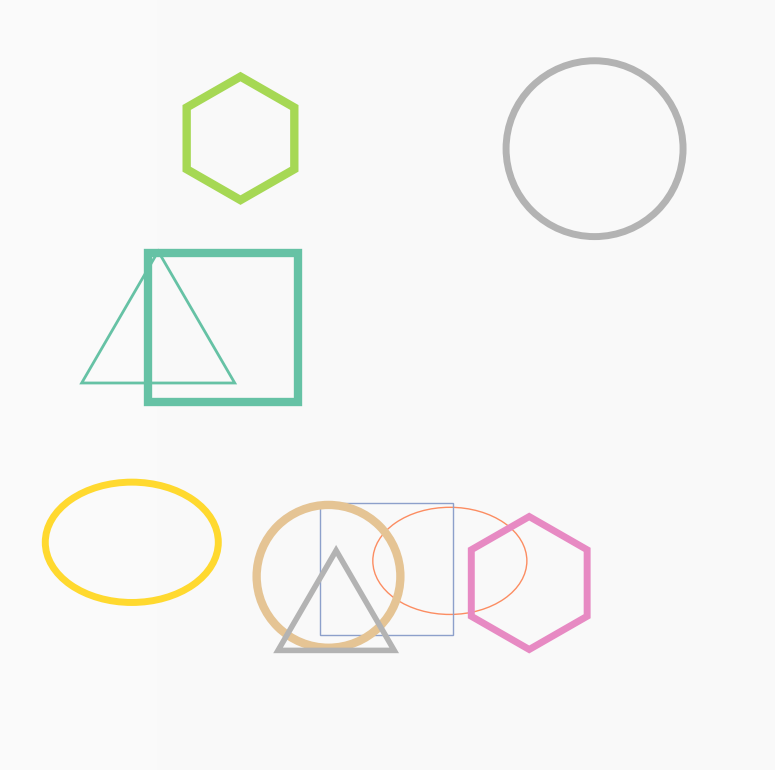[{"shape": "square", "thickness": 3, "radius": 0.49, "center": [0.288, 0.574]}, {"shape": "triangle", "thickness": 1, "radius": 0.57, "center": [0.204, 0.56]}, {"shape": "oval", "thickness": 0.5, "radius": 0.5, "center": [0.58, 0.272]}, {"shape": "square", "thickness": 0.5, "radius": 0.43, "center": [0.498, 0.261]}, {"shape": "hexagon", "thickness": 2.5, "radius": 0.43, "center": [0.683, 0.243]}, {"shape": "hexagon", "thickness": 3, "radius": 0.4, "center": [0.31, 0.82]}, {"shape": "oval", "thickness": 2.5, "radius": 0.56, "center": [0.17, 0.296]}, {"shape": "circle", "thickness": 3, "radius": 0.46, "center": [0.424, 0.252]}, {"shape": "triangle", "thickness": 2, "radius": 0.43, "center": [0.434, 0.199]}, {"shape": "circle", "thickness": 2.5, "radius": 0.57, "center": [0.767, 0.807]}]